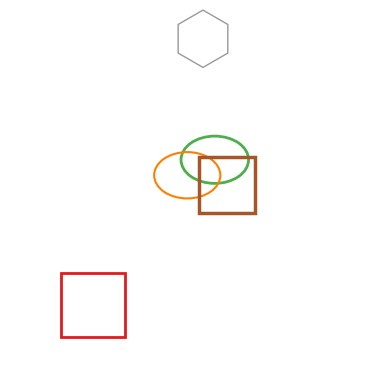[{"shape": "square", "thickness": 2, "radius": 0.41, "center": [0.242, 0.207]}, {"shape": "oval", "thickness": 2, "radius": 0.44, "center": [0.558, 0.585]}, {"shape": "oval", "thickness": 1.5, "radius": 0.43, "center": [0.486, 0.545]}, {"shape": "square", "thickness": 2.5, "radius": 0.36, "center": [0.589, 0.519]}, {"shape": "hexagon", "thickness": 1, "radius": 0.37, "center": [0.527, 0.899]}]